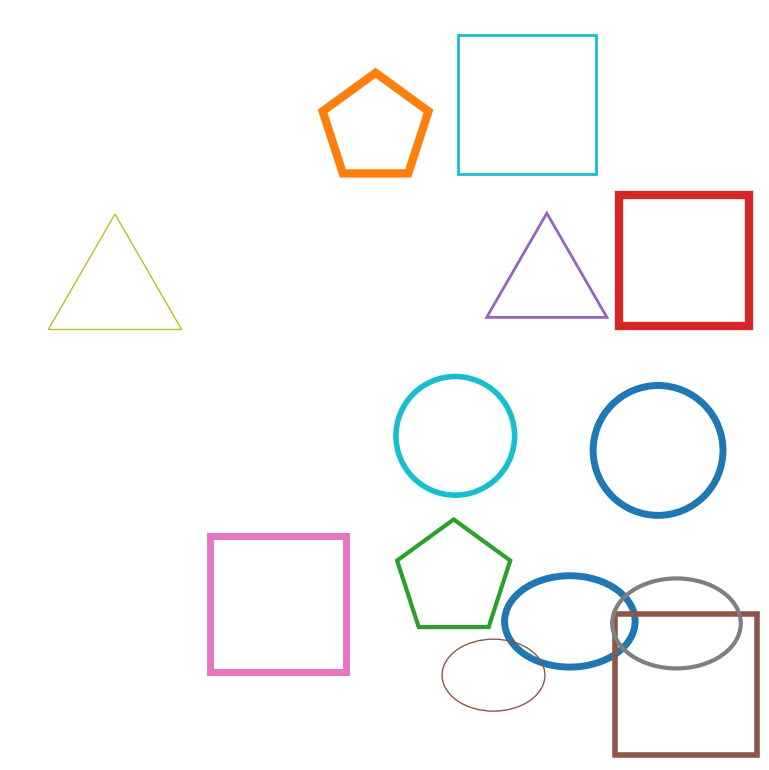[{"shape": "oval", "thickness": 2.5, "radius": 0.42, "center": [0.74, 0.193]}, {"shape": "circle", "thickness": 2.5, "radius": 0.42, "center": [0.855, 0.415]}, {"shape": "pentagon", "thickness": 3, "radius": 0.36, "center": [0.488, 0.833]}, {"shape": "pentagon", "thickness": 1.5, "radius": 0.39, "center": [0.589, 0.248]}, {"shape": "square", "thickness": 3, "radius": 0.42, "center": [0.888, 0.661]}, {"shape": "triangle", "thickness": 1, "radius": 0.45, "center": [0.71, 0.633]}, {"shape": "square", "thickness": 2, "radius": 0.46, "center": [0.891, 0.111]}, {"shape": "oval", "thickness": 0.5, "radius": 0.33, "center": [0.641, 0.123]}, {"shape": "square", "thickness": 2.5, "radius": 0.44, "center": [0.361, 0.216]}, {"shape": "oval", "thickness": 1.5, "radius": 0.42, "center": [0.879, 0.19]}, {"shape": "triangle", "thickness": 0.5, "radius": 0.5, "center": [0.149, 0.622]}, {"shape": "circle", "thickness": 2, "radius": 0.39, "center": [0.591, 0.434]}, {"shape": "square", "thickness": 1, "radius": 0.45, "center": [0.684, 0.864]}]